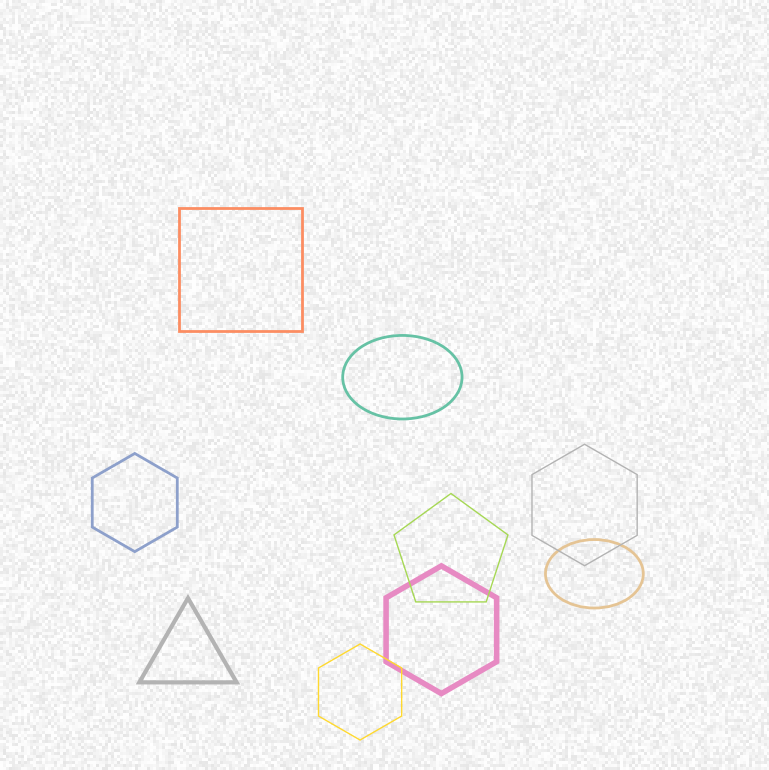[{"shape": "oval", "thickness": 1, "radius": 0.39, "center": [0.523, 0.51]}, {"shape": "square", "thickness": 1, "radius": 0.4, "center": [0.313, 0.65]}, {"shape": "hexagon", "thickness": 1, "radius": 0.32, "center": [0.175, 0.347]}, {"shape": "hexagon", "thickness": 2, "radius": 0.41, "center": [0.573, 0.182]}, {"shape": "pentagon", "thickness": 0.5, "radius": 0.39, "center": [0.586, 0.281]}, {"shape": "hexagon", "thickness": 0.5, "radius": 0.31, "center": [0.468, 0.101]}, {"shape": "oval", "thickness": 1, "radius": 0.32, "center": [0.772, 0.255]}, {"shape": "triangle", "thickness": 1.5, "radius": 0.36, "center": [0.244, 0.15]}, {"shape": "hexagon", "thickness": 0.5, "radius": 0.39, "center": [0.759, 0.344]}]